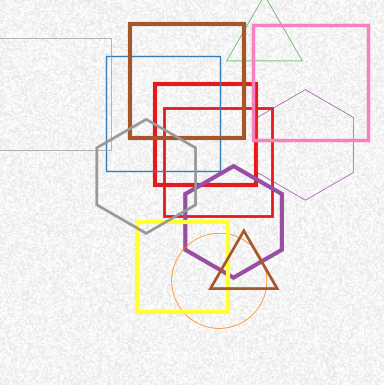[{"shape": "square", "thickness": 2, "radius": 0.7, "center": [0.566, 0.579]}, {"shape": "square", "thickness": 3, "radius": 0.66, "center": [0.533, 0.651]}, {"shape": "square", "thickness": 1, "radius": 0.74, "center": [0.423, 0.706]}, {"shape": "triangle", "thickness": 0.5, "radius": 0.57, "center": [0.687, 0.899]}, {"shape": "hexagon", "thickness": 0.5, "radius": 0.72, "center": [0.793, 0.624]}, {"shape": "hexagon", "thickness": 3, "radius": 0.72, "center": [0.607, 0.424]}, {"shape": "circle", "thickness": 0.5, "radius": 0.62, "center": [0.57, 0.271]}, {"shape": "square", "thickness": 3, "radius": 0.59, "center": [0.474, 0.306]}, {"shape": "square", "thickness": 3, "radius": 0.74, "center": [0.485, 0.79]}, {"shape": "triangle", "thickness": 2, "radius": 0.5, "center": [0.633, 0.3]}, {"shape": "square", "thickness": 2.5, "radius": 0.75, "center": [0.807, 0.785]}, {"shape": "hexagon", "thickness": 2, "radius": 0.74, "center": [0.38, 0.542]}, {"shape": "square", "thickness": 0.5, "radius": 0.73, "center": [0.143, 0.756]}]